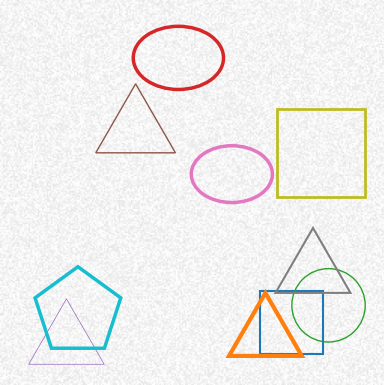[{"shape": "square", "thickness": 1.5, "radius": 0.41, "center": [0.758, 0.163]}, {"shape": "triangle", "thickness": 3, "radius": 0.55, "center": [0.689, 0.13]}, {"shape": "circle", "thickness": 1, "radius": 0.48, "center": [0.853, 0.207]}, {"shape": "oval", "thickness": 2.5, "radius": 0.59, "center": [0.463, 0.85]}, {"shape": "triangle", "thickness": 0.5, "radius": 0.57, "center": [0.173, 0.11]}, {"shape": "triangle", "thickness": 1, "radius": 0.6, "center": [0.352, 0.663]}, {"shape": "oval", "thickness": 2.5, "radius": 0.53, "center": [0.602, 0.548]}, {"shape": "triangle", "thickness": 1.5, "radius": 0.56, "center": [0.813, 0.295]}, {"shape": "square", "thickness": 2, "radius": 0.57, "center": [0.833, 0.603]}, {"shape": "pentagon", "thickness": 2.5, "radius": 0.59, "center": [0.202, 0.19]}]